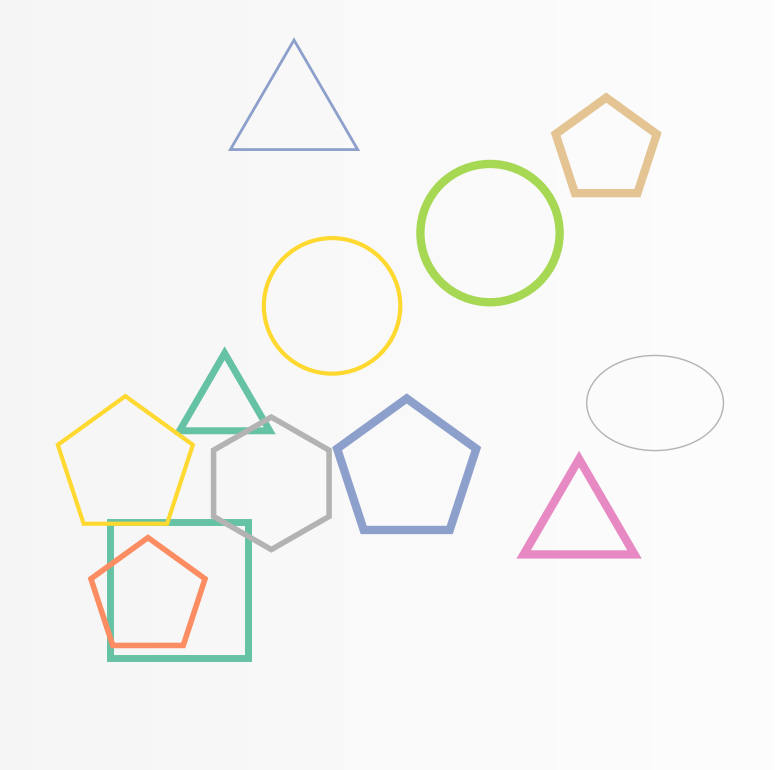[{"shape": "square", "thickness": 2.5, "radius": 0.44, "center": [0.231, 0.234]}, {"shape": "triangle", "thickness": 2.5, "radius": 0.34, "center": [0.29, 0.474]}, {"shape": "pentagon", "thickness": 2, "radius": 0.39, "center": [0.191, 0.224]}, {"shape": "pentagon", "thickness": 3, "radius": 0.47, "center": [0.525, 0.388]}, {"shape": "triangle", "thickness": 1, "radius": 0.47, "center": [0.379, 0.853]}, {"shape": "triangle", "thickness": 3, "radius": 0.41, "center": [0.747, 0.321]}, {"shape": "circle", "thickness": 3, "radius": 0.45, "center": [0.632, 0.697]}, {"shape": "pentagon", "thickness": 1.5, "radius": 0.46, "center": [0.162, 0.394]}, {"shape": "circle", "thickness": 1.5, "radius": 0.44, "center": [0.428, 0.603]}, {"shape": "pentagon", "thickness": 3, "radius": 0.34, "center": [0.782, 0.805]}, {"shape": "hexagon", "thickness": 2, "radius": 0.43, "center": [0.35, 0.372]}, {"shape": "oval", "thickness": 0.5, "radius": 0.44, "center": [0.845, 0.477]}]